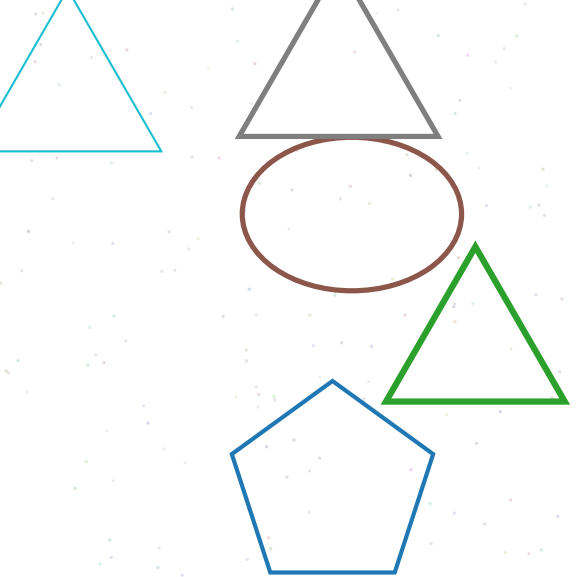[{"shape": "pentagon", "thickness": 2, "radius": 0.92, "center": [0.576, 0.156]}, {"shape": "triangle", "thickness": 3, "radius": 0.89, "center": [0.823, 0.393]}, {"shape": "oval", "thickness": 2.5, "radius": 0.95, "center": [0.609, 0.629]}, {"shape": "triangle", "thickness": 2.5, "radius": 0.99, "center": [0.586, 0.862]}, {"shape": "triangle", "thickness": 1, "radius": 0.94, "center": [0.117, 0.831]}]